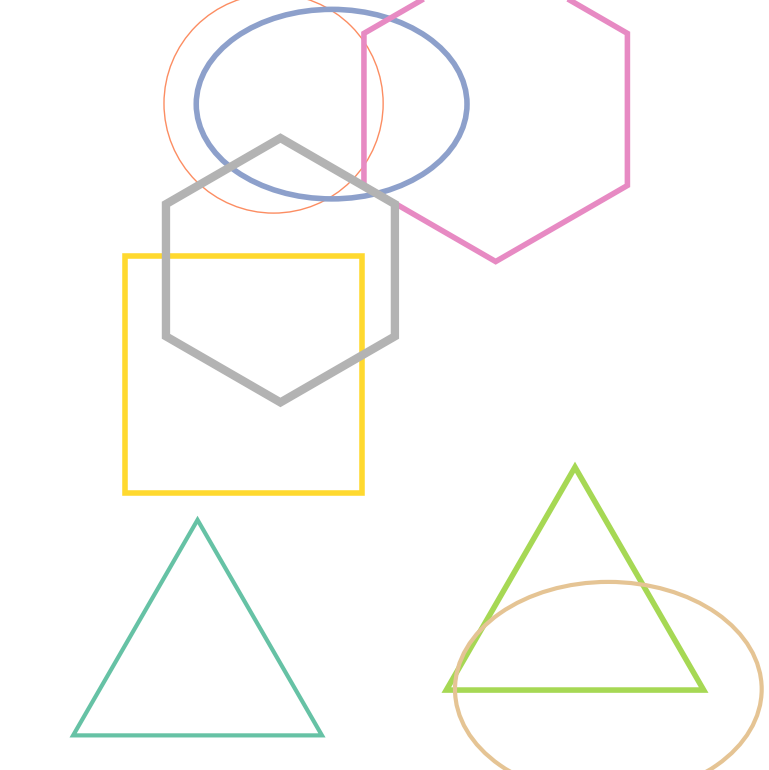[{"shape": "triangle", "thickness": 1.5, "radius": 0.93, "center": [0.257, 0.138]}, {"shape": "circle", "thickness": 0.5, "radius": 0.71, "center": [0.355, 0.866]}, {"shape": "oval", "thickness": 2, "radius": 0.88, "center": [0.431, 0.865]}, {"shape": "hexagon", "thickness": 2, "radius": 0.99, "center": [0.644, 0.858]}, {"shape": "triangle", "thickness": 2, "radius": 0.96, "center": [0.747, 0.2]}, {"shape": "square", "thickness": 2, "radius": 0.77, "center": [0.316, 0.514]}, {"shape": "oval", "thickness": 1.5, "radius": 1.0, "center": [0.79, 0.105]}, {"shape": "hexagon", "thickness": 3, "radius": 0.86, "center": [0.364, 0.649]}]